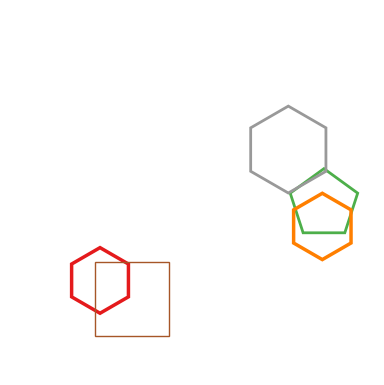[{"shape": "hexagon", "thickness": 2.5, "radius": 0.43, "center": [0.26, 0.272]}, {"shape": "pentagon", "thickness": 2, "radius": 0.46, "center": [0.841, 0.47]}, {"shape": "hexagon", "thickness": 2.5, "radius": 0.43, "center": [0.837, 0.412]}, {"shape": "square", "thickness": 1, "radius": 0.48, "center": [0.343, 0.224]}, {"shape": "hexagon", "thickness": 2, "radius": 0.56, "center": [0.749, 0.612]}]